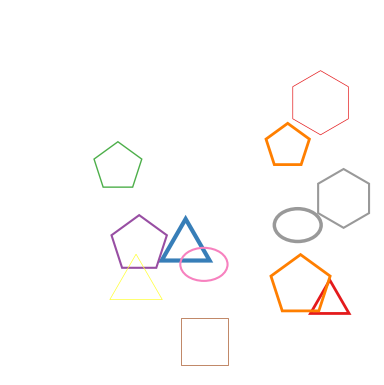[{"shape": "triangle", "thickness": 2, "radius": 0.29, "center": [0.857, 0.215]}, {"shape": "hexagon", "thickness": 0.5, "radius": 0.42, "center": [0.833, 0.733]}, {"shape": "triangle", "thickness": 3, "radius": 0.36, "center": [0.482, 0.359]}, {"shape": "pentagon", "thickness": 1, "radius": 0.33, "center": [0.306, 0.567]}, {"shape": "pentagon", "thickness": 1.5, "radius": 0.38, "center": [0.362, 0.366]}, {"shape": "pentagon", "thickness": 2, "radius": 0.4, "center": [0.781, 0.258]}, {"shape": "pentagon", "thickness": 2, "radius": 0.3, "center": [0.747, 0.62]}, {"shape": "triangle", "thickness": 0.5, "radius": 0.39, "center": [0.353, 0.261]}, {"shape": "square", "thickness": 0.5, "radius": 0.3, "center": [0.532, 0.113]}, {"shape": "oval", "thickness": 1.5, "radius": 0.31, "center": [0.53, 0.313]}, {"shape": "hexagon", "thickness": 1.5, "radius": 0.38, "center": [0.892, 0.485]}, {"shape": "oval", "thickness": 2.5, "radius": 0.3, "center": [0.773, 0.415]}]